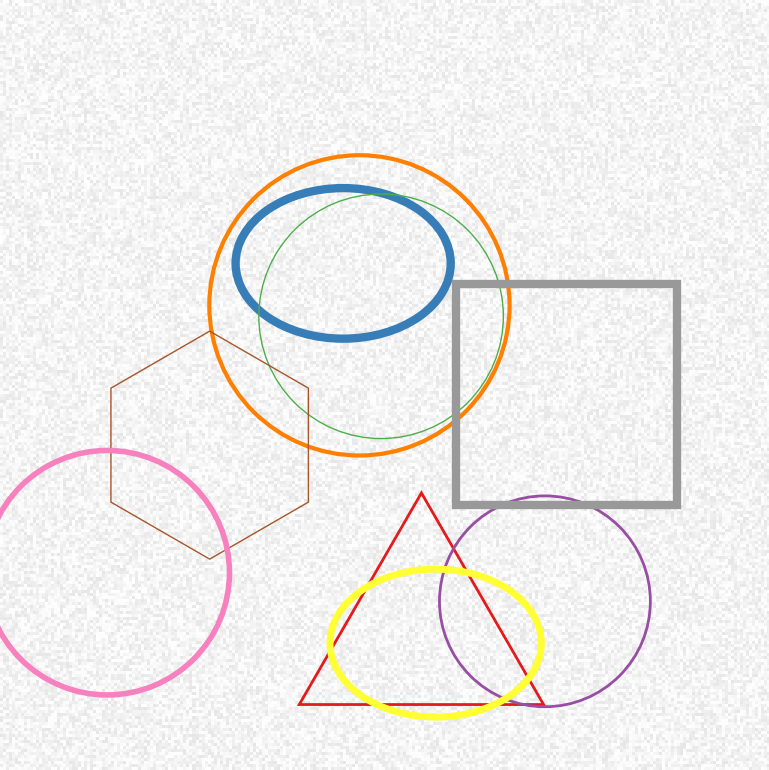[{"shape": "triangle", "thickness": 1, "radius": 0.92, "center": [0.547, 0.177]}, {"shape": "oval", "thickness": 3, "radius": 0.7, "center": [0.446, 0.658]}, {"shape": "circle", "thickness": 0.5, "radius": 0.79, "center": [0.495, 0.589]}, {"shape": "circle", "thickness": 1, "radius": 0.68, "center": [0.708, 0.219]}, {"shape": "circle", "thickness": 1.5, "radius": 0.97, "center": [0.467, 0.603]}, {"shape": "oval", "thickness": 2.5, "radius": 0.69, "center": [0.566, 0.165]}, {"shape": "hexagon", "thickness": 0.5, "radius": 0.74, "center": [0.272, 0.422]}, {"shape": "circle", "thickness": 2, "radius": 0.79, "center": [0.139, 0.256]}, {"shape": "square", "thickness": 3, "radius": 0.72, "center": [0.736, 0.488]}]